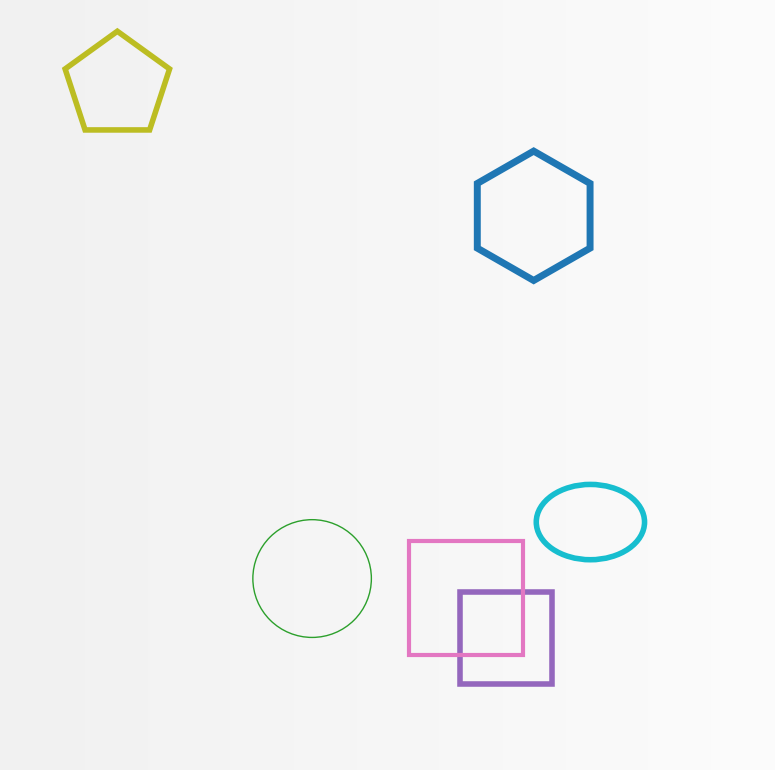[{"shape": "hexagon", "thickness": 2.5, "radius": 0.42, "center": [0.689, 0.72]}, {"shape": "circle", "thickness": 0.5, "radius": 0.38, "center": [0.403, 0.249]}, {"shape": "square", "thickness": 2, "radius": 0.3, "center": [0.652, 0.171]}, {"shape": "square", "thickness": 1.5, "radius": 0.37, "center": [0.601, 0.224]}, {"shape": "pentagon", "thickness": 2, "radius": 0.35, "center": [0.151, 0.889]}, {"shape": "oval", "thickness": 2, "radius": 0.35, "center": [0.762, 0.322]}]